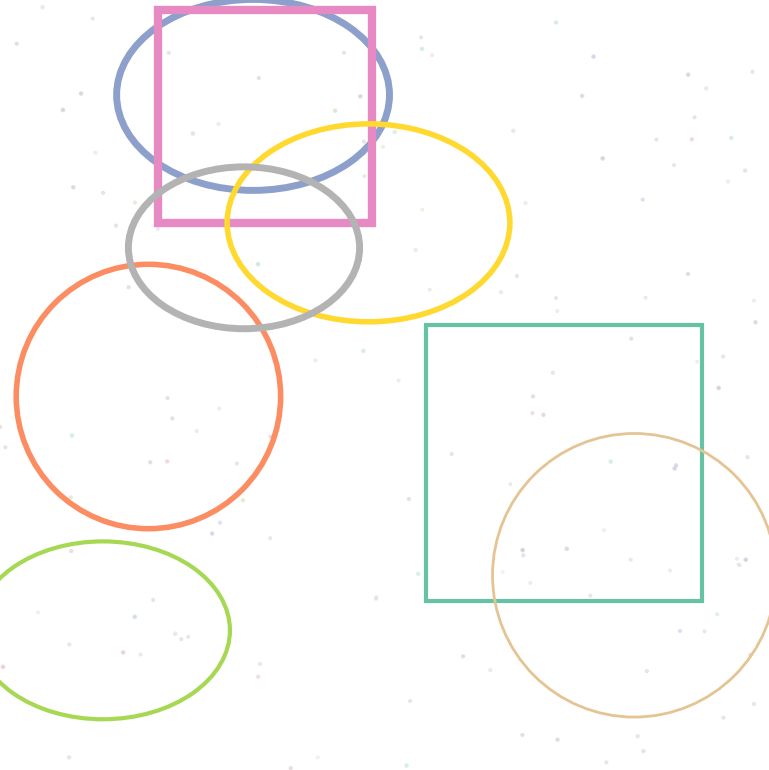[{"shape": "square", "thickness": 1.5, "radius": 0.9, "center": [0.732, 0.399]}, {"shape": "circle", "thickness": 2, "radius": 0.86, "center": [0.193, 0.485]}, {"shape": "oval", "thickness": 2.5, "radius": 0.89, "center": [0.329, 0.877]}, {"shape": "square", "thickness": 3, "radius": 0.69, "center": [0.344, 0.849]}, {"shape": "oval", "thickness": 1.5, "radius": 0.82, "center": [0.134, 0.181]}, {"shape": "oval", "thickness": 2, "radius": 0.92, "center": [0.479, 0.711]}, {"shape": "circle", "thickness": 1, "radius": 0.92, "center": [0.824, 0.253]}, {"shape": "oval", "thickness": 2.5, "radius": 0.75, "center": [0.317, 0.678]}]